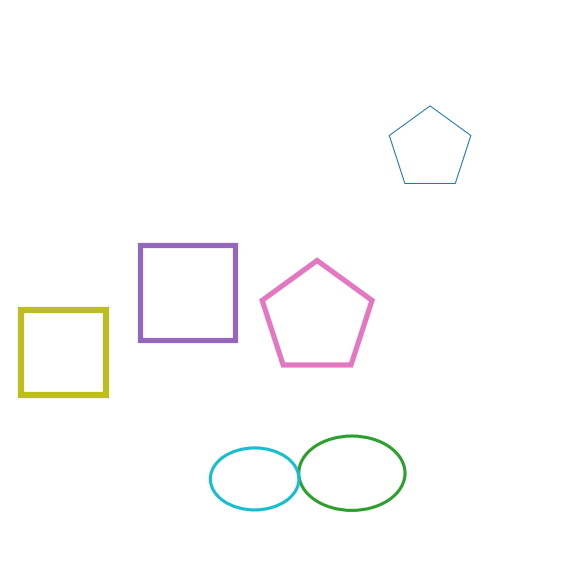[{"shape": "pentagon", "thickness": 0.5, "radius": 0.37, "center": [0.745, 0.742]}, {"shape": "oval", "thickness": 1.5, "radius": 0.46, "center": [0.609, 0.18]}, {"shape": "square", "thickness": 2.5, "radius": 0.41, "center": [0.325, 0.492]}, {"shape": "pentagon", "thickness": 2.5, "radius": 0.5, "center": [0.549, 0.448]}, {"shape": "square", "thickness": 3, "radius": 0.37, "center": [0.11, 0.388]}, {"shape": "oval", "thickness": 1.5, "radius": 0.38, "center": [0.441, 0.17]}]